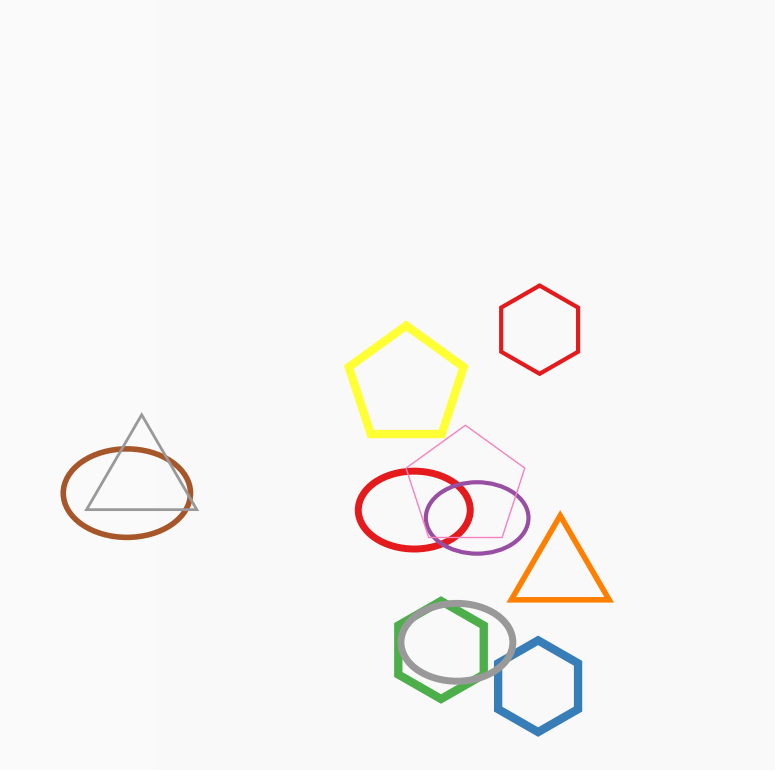[{"shape": "hexagon", "thickness": 1.5, "radius": 0.29, "center": [0.696, 0.572]}, {"shape": "oval", "thickness": 2.5, "radius": 0.36, "center": [0.535, 0.338]}, {"shape": "hexagon", "thickness": 3, "radius": 0.3, "center": [0.694, 0.109]}, {"shape": "hexagon", "thickness": 3, "radius": 0.32, "center": [0.569, 0.156]}, {"shape": "oval", "thickness": 1.5, "radius": 0.33, "center": [0.616, 0.327]}, {"shape": "triangle", "thickness": 2, "radius": 0.36, "center": [0.723, 0.257]}, {"shape": "pentagon", "thickness": 3, "radius": 0.39, "center": [0.524, 0.499]}, {"shape": "oval", "thickness": 2, "radius": 0.41, "center": [0.164, 0.36]}, {"shape": "pentagon", "thickness": 0.5, "radius": 0.4, "center": [0.601, 0.367]}, {"shape": "triangle", "thickness": 1, "radius": 0.41, "center": [0.183, 0.379]}, {"shape": "oval", "thickness": 2.5, "radius": 0.36, "center": [0.59, 0.166]}]